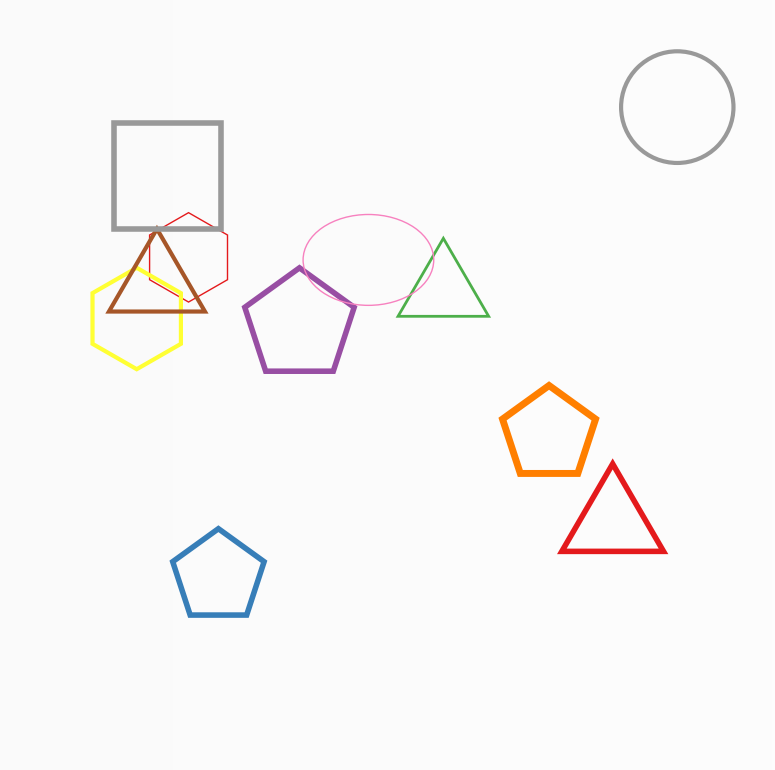[{"shape": "hexagon", "thickness": 0.5, "radius": 0.29, "center": [0.243, 0.666]}, {"shape": "triangle", "thickness": 2, "radius": 0.38, "center": [0.791, 0.322]}, {"shape": "pentagon", "thickness": 2, "radius": 0.31, "center": [0.282, 0.251]}, {"shape": "triangle", "thickness": 1, "radius": 0.34, "center": [0.572, 0.623]}, {"shape": "pentagon", "thickness": 2, "radius": 0.37, "center": [0.386, 0.578]}, {"shape": "pentagon", "thickness": 2.5, "radius": 0.32, "center": [0.708, 0.436]}, {"shape": "hexagon", "thickness": 1.5, "radius": 0.33, "center": [0.176, 0.586]}, {"shape": "triangle", "thickness": 1.5, "radius": 0.36, "center": [0.202, 0.631]}, {"shape": "oval", "thickness": 0.5, "radius": 0.42, "center": [0.475, 0.662]}, {"shape": "circle", "thickness": 1.5, "radius": 0.36, "center": [0.874, 0.861]}, {"shape": "square", "thickness": 2, "radius": 0.35, "center": [0.216, 0.772]}]